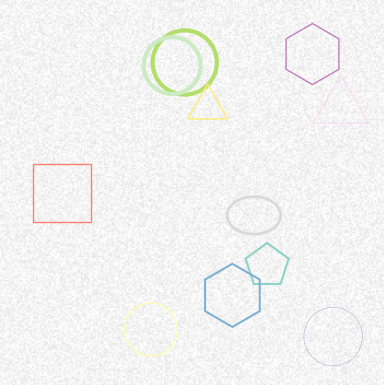[{"shape": "pentagon", "thickness": 1.5, "radius": 0.29, "center": [0.694, 0.31]}, {"shape": "circle", "thickness": 1, "radius": 0.34, "center": [0.392, 0.145]}, {"shape": "circle", "thickness": 0.5, "radius": 0.38, "center": [0.865, 0.126]}, {"shape": "square", "thickness": 1, "radius": 0.38, "center": [0.16, 0.498]}, {"shape": "hexagon", "thickness": 1.5, "radius": 0.41, "center": [0.604, 0.233]}, {"shape": "circle", "thickness": 3, "radius": 0.42, "center": [0.48, 0.838]}, {"shape": "triangle", "thickness": 0.5, "radius": 0.41, "center": [0.885, 0.722]}, {"shape": "oval", "thickness": 2, "radius": 0.35, "center": [0.66, 0.441]}, {"shape": "hexagon", "thickness": 1, "radius": 0.4, "center": [0.812, 0.86]}, {"shape": "circle", "thickness": 3, "radius": 0.37, "center": [0.447, 0.83]}, {"shape": "triangle", "thickness": 1, "radius": 0.3, "center": [0.539, 0.721]}]